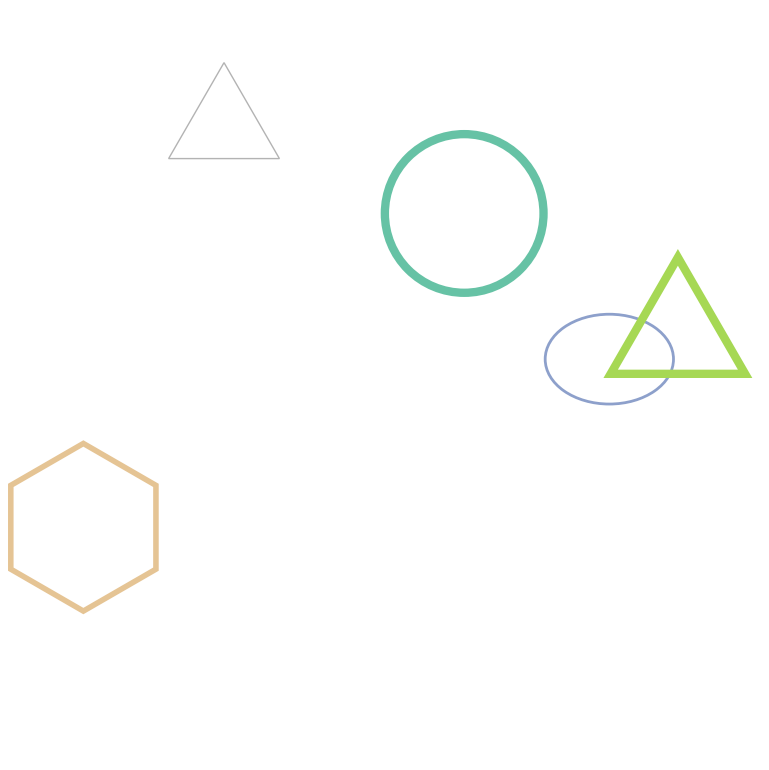[{"shape": "circle", "thickness": 3, "radius": 0.52, "center": [0.603, 0.723]}, {"shape": "oval", "thickness": 1, "radius": 0.42, "center": [0.791, 0.534]}, {"shape": "triangle", "thickness": 3, "radius": 0.5, "center": [0.88, 0.565]}, {"shape": "hexagon", "thickness": 2, "radius": 0.54, "center": [0.108, 0.315]}, {"shape": "triangle", "thickness": 0.5, "radius": 0.42, "center": [0.291, 0.836]}]